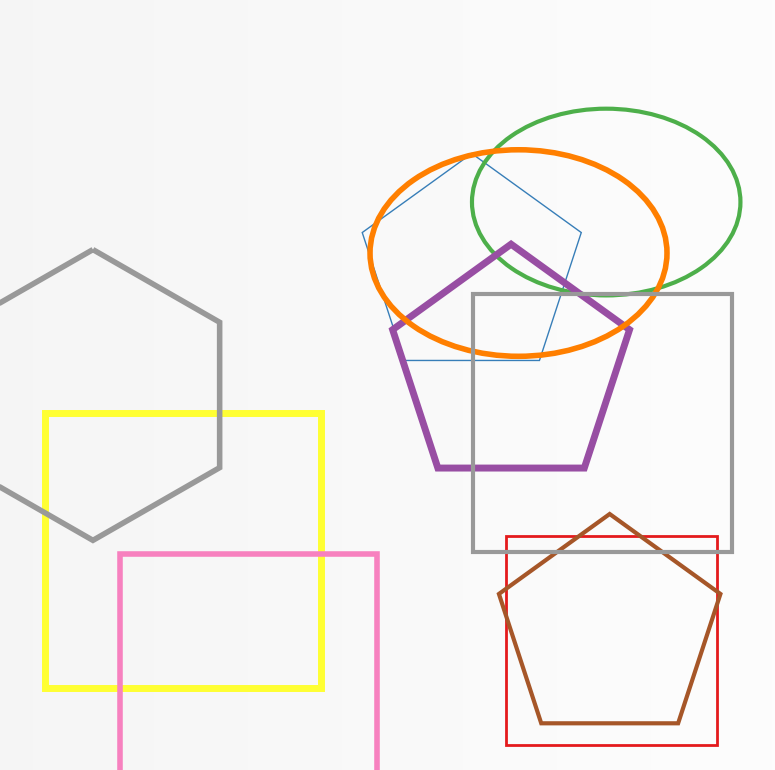[{"shape": "square", "thickness": 1, "radius": 0.68, "center": [0.789, 0.168]}, {"shape": "pentagon", "thickness": 0.5, "radius": 0.74, "center": [0.609, 0.652]}, {"shape": "oval", "thickness": 1.5, "radius": 0.87, "center": [0.782, 0.738]}, {"shape": "pentagon", "thickness": 2.5, "radius": 0.8, "center": [0.659, 0.522]}, {"shape": "oval", "thickness": 2, "radius": 0.96, "center": [0.669, 0.671]}, {"shape": "square", "thickness": 2.5, "radius": 0.89, "center": [0.236, 0.285]}, {"shape": "pentagon", "thickness": 1.5, "radius": 0.75, "center": [0.787, 0.182]}, {"shape": "square", "thickness": 2, "radius": 0.83, "center": [0.321, 0.114]}, {"shape": "hexagon", "thickness": 2, "radius": 0.94, "center": [0.12, 0.487]}, {"shape": "square", "thickness": 1.5, "radius": 0.84, "center": [0.777, 0.451]}]